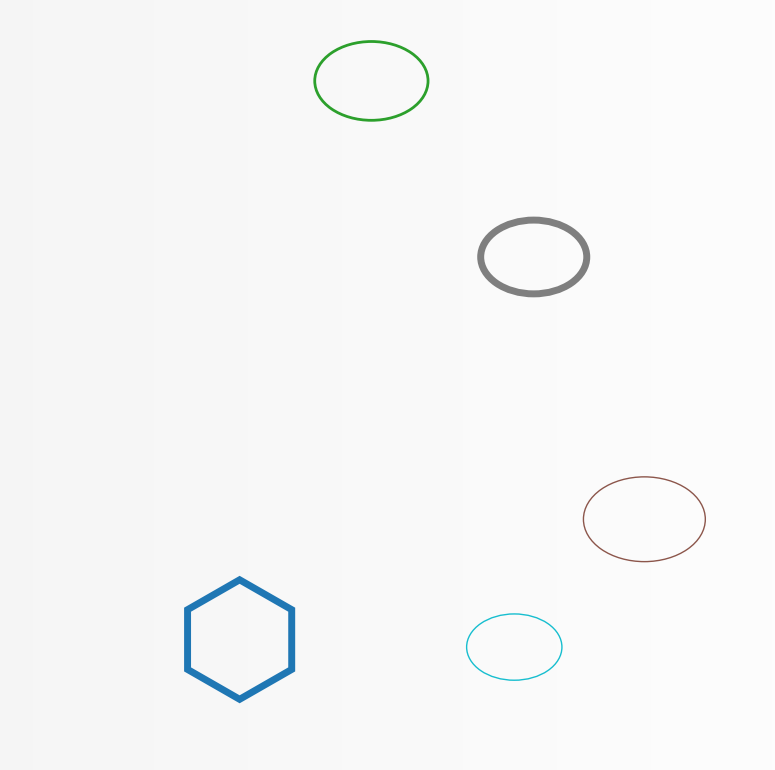[{"shape": "hexagon", "thickness": 2.5, "radius": 0.39, "center": [0.309, 0.169]}, {"shape": "oval", "thickness": 1, "radius": 0.37, "center": [0.479, 0.895]}, {"shape": "oval", "thickness": 0.5, "radius": 0.39, "center": [0.831, 0.326]}, {"shape": "oval", "thickness": 2.5, "radius": 0.34, "center": [0.689, 0.666]}, {"shape": "oval", "thickness": 0.5, "radius": 0.31, "center": [0.664, 0.16]}]